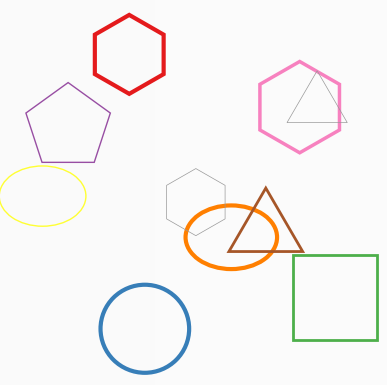[{"shape": "hexagon", "thickness": 3, "radius": 0.51, "center": [0.334, 0.859]}, {"shape": "circle", "thickness": 3, "radius": 0.57, "center": [0.374, 0.146]}, {"shape": "square", "thickness": 2, "radius": 0.55, "center": [0.865, 0.227]}, {"shape": "pentagon", "thickness": 1, "radius": 0.57, "center": [0.176, 0.671]}, {"shape": "oval", "thickness": 3, "radius": 0.59, "center": [0.597, 0.384]}, {"shape": "oval", "thickness": 1, "radius": 0.56, "center": [0.11, 0.491]}, {"shape": "triangle", "thickness": 2, "radius": 0.55, "center": [0.686, 0.402]}, {"shape": "hexagon", "thickness": 2.5, "radius": 0.59, "center": [0.773, 0.722]}, {"shape": "triangle", "thickness": 0.5, "radius": 0.45, "center": [0.818, 0.726]}, {"shape": "hexagon", "thickness": 0.5, "radius": 0.44, "center": [0.505, 0.475]}]